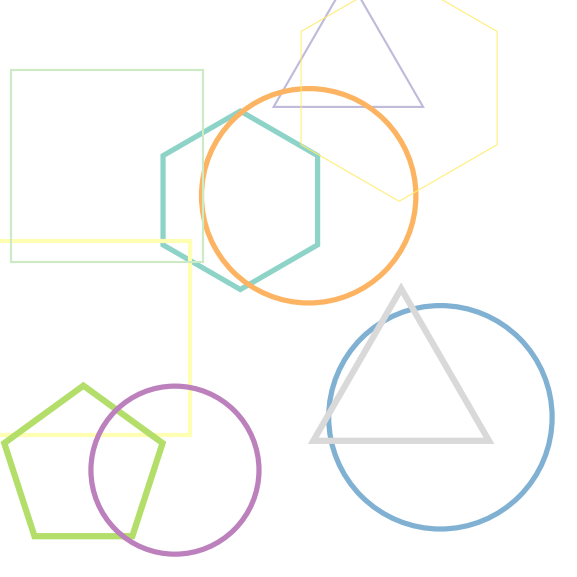[{"shape": "hexagon", "thickness": 2.5, "radius": 0.77, "center": [0.416, 0.652]}, {"shape": "square", "thickness": 2, "radius": 0.84, "center": [0.161, 0.414]}, {"shape": "triangle", "thickness": 1, "radius": 0.75, "center": [0.603, 0.889]}, {"shape": "circle", "thickness": 2.5, "radius": 0.97, "center": [0.763, 0.277]}, {"shape": "circle", "thickness": 2.5, "radius": 0.93, "center": [0.535, 0.66]}, {"shape": "pentagon", "thickness": 3, "radius": 0.72, "center": [0.144, 0.187]}, {"shape": "triangle", "thickness": 3, "radius": 0.88, "center": [0.695, 0.324]}, {"shape": "circle", "thickness": 2.5, "radius": 0.73, "center": [0.303, 0.185]}, {"shape": "square", "thickness": 1, "radius": 0.83, "center": [0.185, 0.712]}, {"shape": "hexagon", "thickness": 0.5, "radius": 0.98, "center": [0.691, 0.847]}]